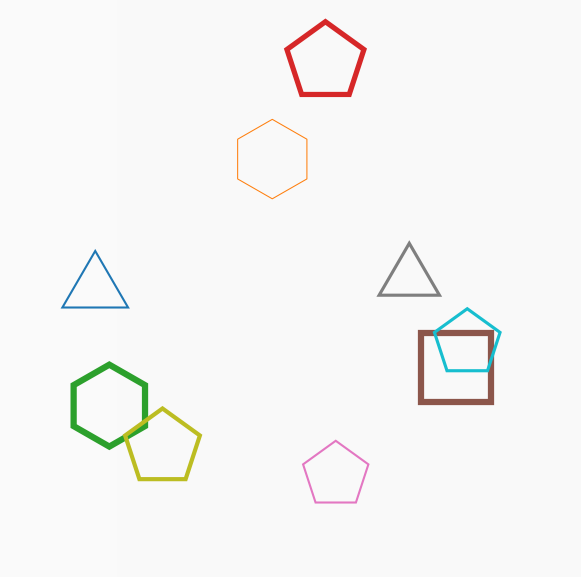[{"shape": "triangle", "thickness": 1, "radius": 0.33, "center": [0.164, 0.499]}, {"shape": "hexagon", "thickness": 0.5, "radius": 0.34, "center": [0.468, 0.724]}, {"shape": "hexagon", "thickness": 3, "radius": 0.35, "center": [0.188, 0.297]}, {"shape": "pentagon", "thickness": 2.5, "radius": 0.35, "center": [0.56, 0.892]}, {"shape": "square", "thickness": 3, "radius": 0.3, "center": [0.784, 0.364]}, {"shape": "pentagon", "thickness": 1, "radius": 0.3, "center": [0.578, 0.177]}, {"shape": "triangle", "thickness": 1.5, "radius": 0.3, "center": [0.704, 0.518]}, {"shape": "pentagon", "thickness": 2, "radius": 0.34, "center": [0.28, 0.224]}, {"shape": "pentagon", "thickness": 1.5, "radius": 0.3, "center": [0.804, 0.405]}]